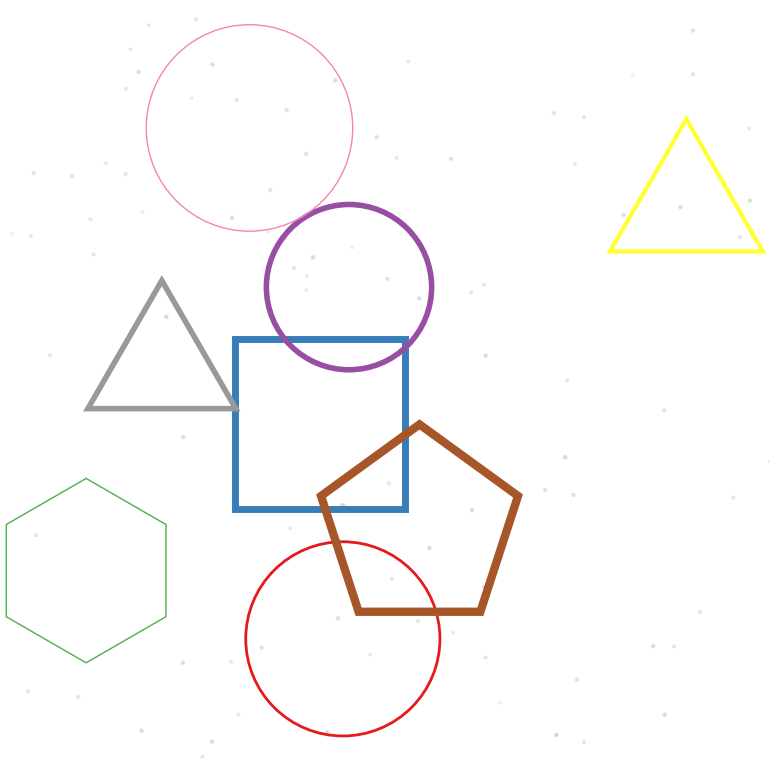[{"shape": "circle", "thickness": 1, "radius": 0.63, "center": [0.445, 0.17]}, {"shape": "square", "thickness": 2.5, "radius": 0.55, "center": [0.416, 0.449]}, {"shape": "hexagon", "thickness": 0.5, "radius": 0.6, "center": [0.112, 0.259]}, {"shape": "circle", "thickness": 2, "radius": 0.54, "center": [0.453, 0.627]}, {"shape": "triangle", "thickness": 1.5, "radius": 0.57, "center": [0.891, 0.731]}, {"shape": "pentagon", "thickness": 3, "radius": 0.67, "center": [0.545, 0.314]}, {"shape": "circle", "thickness": 0.5, "radius": 0.67, "center": [0.324, 0.834]}, {"shape": "triangle", "thickness": 2, "radius": 0.55, "center": [0.21, 0.525]}]